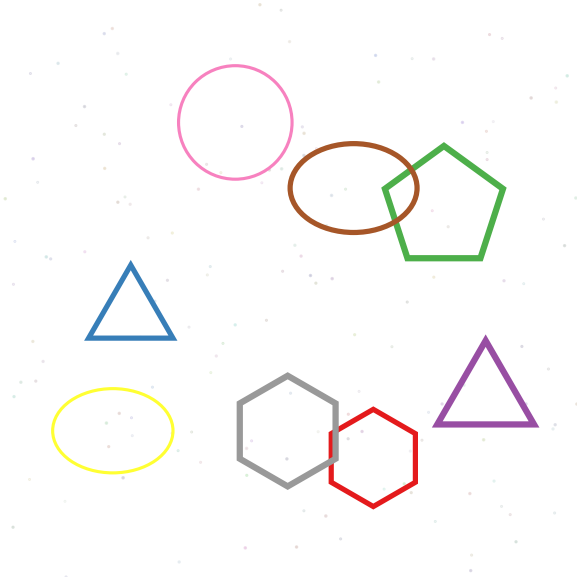[{"shape": "hexagon", "thickness": 2.5, "radius": 0.42, "center": [0.646, 0.206]}, {"shape": "triangle", "thickness": 2.5, "radius": 0.42, "center": [0.226, 0.456]}, {"shape": "pentagon", "thickness": 3, "radius": 0.54, "center": [0.769, 0.639]}, {"shape": "triangle", "thickness": 3, "radius": 0.48, "center": [0.841, 0.313]}, {"shape": "oval", "thickness": 1.5, "radius": 0.52, "center": [0.195, 0.253]}, {"shape": "oval", "thickness": 2.5, "radius": 0.55, "center": [0.612, 0.673]}, {"shape": "circle", "thickness": 1.5, "radius": 0.49, "center": [0.407, 0.787]}, {"shape": "hexagon", "thickness": 3, "radius": 0.48, "center": [0.498, 0.253]}]